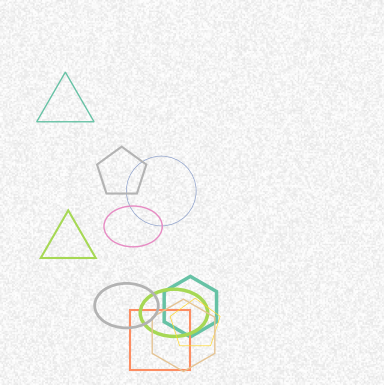[{"shape": "hexagon", "thickness": 2.5, "radius": 0.39, "center": [0.494, 0.204]}, {"shape": "triangle", "thickness": 1, "radius": 0.43, "center": [0.17, 0.727]}, {"shape": "square", "thickness": 1.5, "radius": 0.39, "center": [0.415, 0.117]}, {"shape": "circle", "thickness": 0.5, "radius": 0.45, "center": [0.419, 0.504]}, {"shape": "oval", "thickness": 1, "radius": 0.38, "center": [0.346, 0.412]}, {"shape": "oval", "thickness": 2.5, "radius": 0.44, "center": [0.452, 0.187]}, {"shape": "triangle", "thickness": 1.5, "radius": 0.41, "center": [0.177, 0.371]}, {"shape": "pentagon", "thickness": 0.5, "radius": 0.34, "center": [0.507, 0.157]}, {"shape": "hexagon", "thickness": 1, "radius": 0.47, "center": [0.477, 0.129]}, {"shape": "pentagon", "thickness": 1.5, "radius": 0.34, "center": [0.316, 0.552]}, {"shape": "oval", "thickness": 2, "radius": 0.41, "center": [0.329, 0.206]}]